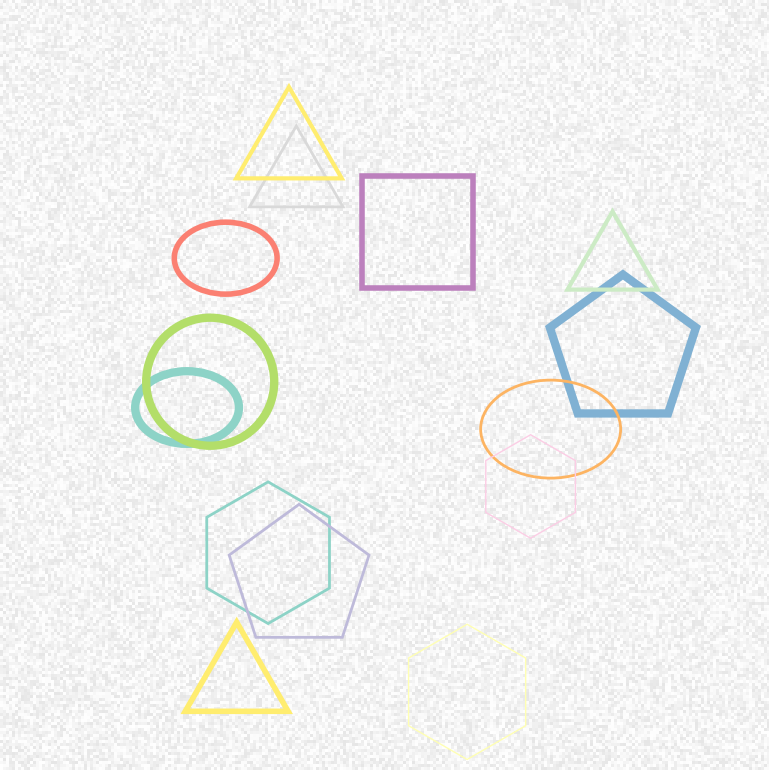[{"shape": "oval", "thickness": 3, "radius": 0.34, "center": [0.243, 0.471]}, {"shape": "hexagon", "thickness": 1, "radius": 0.46, "center": [0.348, 0.282]}, {"shape": "hexagon", "thickness": 0.5, "radius": 0.44, "center": [0.607, 0.101]}, {"shape": "pentagon", "thickness": 1, "radius": 0.48, "center": [0.388, 0.25]}, {"shape": "oval", "thickness": 2, "radius": 0.33, "center": [0.293, 0.665]}, {"shape": "pentagon", "thickness": 3, "radius": 0.5, "center": [0.809, 0.544]}, {"shape": "oval", "thickness": 1, "radius": 0.45, "center": [0.715, 0.443]}, {"shape": "circle", "thickness": 3, "radius": 0.42, "center": [0.273, 0.504]}, {"shape": "hexagon", "thickness": 0.5, "radius": 0.34, "center": [0.689, 0.368]}, {"shape": "triangle", "thickness": 1, "radius": 0.35, "center": [0.385, 0.766]}, {"shape": "square", "thickness": 2, "radius": 0.36, "center": [0.543, 0.699]}, {"shape": "triangle", "thickness": 1.5, "radius": 0.34, "center": [0.796, 0.658]}, {"shape": "triangle", "thickness": 2, "radius": 0.39, "center": [0.307, 0.115]}, {"shape": "triangle", "thickness": 1.5, "radius": 0.4, "center": [0.375, 0.808]}]